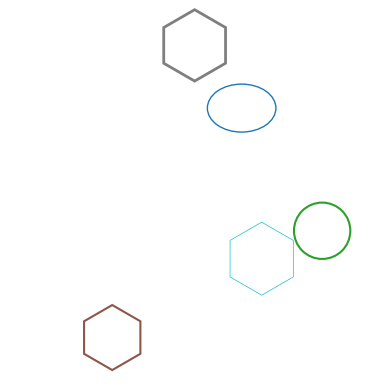[{"shape": "oval", "thickness": 1, "radius": 0.45, "center": [0.628, 0.719]}, {"shape": "circle", "thickness": 1.5, "radius": 0.37, "center": [0.837, 0.401]}, {"shape": "hexagon", "thickness": 1.5, "radius": 0.42, "center": [0.291, 0.123]}, {"shape": "hexagon", "thickness": 2, "radius": 0.46, "center": [0.506, 0.882]}, {"shape": "hexagon", "thickness": 0.5, "radius": 0.47, "center": [0.68, 0.328]}]